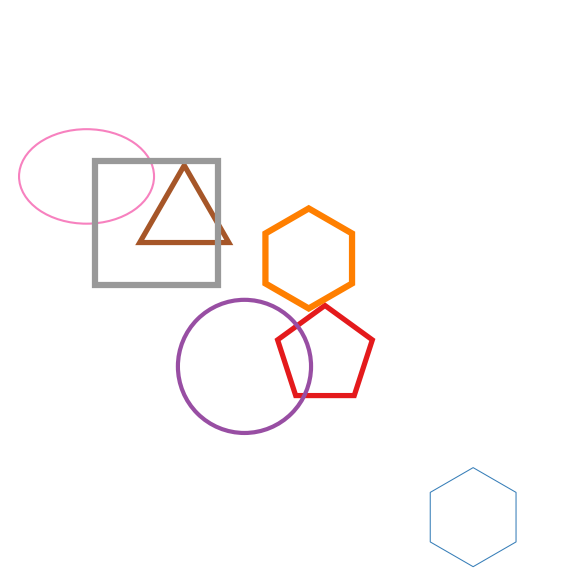[{"shape": "pentagon", "thickness": 2.5, "radius": 0.43, "center": [0.563, 0.384]}, {"shape": "hexagon", "thickness": 0.5, "radius": 0.43, "center": [0.819, 0.104]}, {"shape": "circle", "thickness": 2, "radius": 0.58, "center": [0.423, 0.365]}, {"shape": "hexagon", "thickness": 3, "radius": 0.43, "center": [0.535, 0.552]}, {"shape": "triangle", "thickness": 2.5, "radius": 0.45, "center": [0.319, 0.624]}, {"shape": "oval", "thickness": 1, "radius": 0.58, "center": [0.15, 0.694]}, {"shape": "square", "thickness": 3, "radius": 0.53, "center": [0.271, 0.613]}]